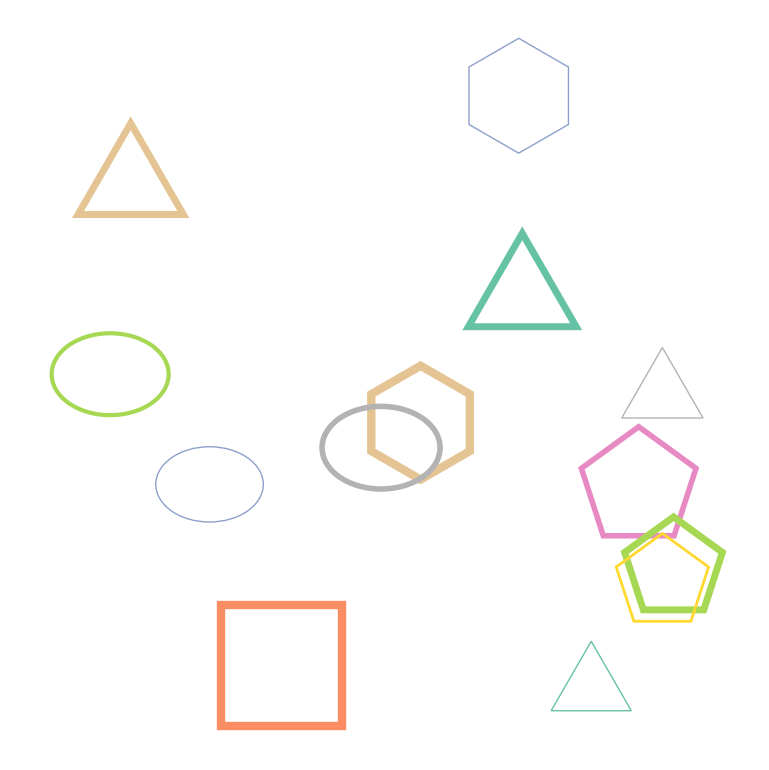[{"shape": "triangle", "thickness": 2.5, "radius": 0.4, "center": [0.678, 0.616]}, {"shape": "triangle", "thickness": 0.5, "radius": 0.3, "center": [0.768, 0.107]}, {"shape": "square", "thickness": 3, "radius": 0.39, "center": [0.365, 0.136]}, {"shape": "hexagon", "thickness": 0.5, "radius": 0.37, "center": [0.674, 0.876]}, {"shape": "oval", "thickness": 0.5, "radius": 0.35, "center": [0.272, 0.371]}, {"shape": "pentagon", "thickness": 2, "radius": 0.39, "center": [0.829, 0.368]}, {"shape": "oval", "thickness": 1.5, "radius": 0.38, "center": [0.143, 0.514]}, {"shape": "pentagon", "thickness": 2.5, "radius": 0.33, "center": [0.875, 0.262]}, {"shape": "pentagon", "thickness": 1, "radius": 0.32, "center": [0.86, 0.244]}, {"shape": "hexagon", "thickness": 3, "radius": 0.37, "center": [0.546, 0.451]}, {"shape": "triangle", "thickness": 2.5, "radius": 0.39, "center": [0.17, 0.761]}, {"shape": "triangle", "thickness": 0.5, "radius": 0.31, "center": [0.86, 0.488]}, {"shape": "oval", "thickness": 2, "radius": 0.38, "center": [0.495, 0.419]}]